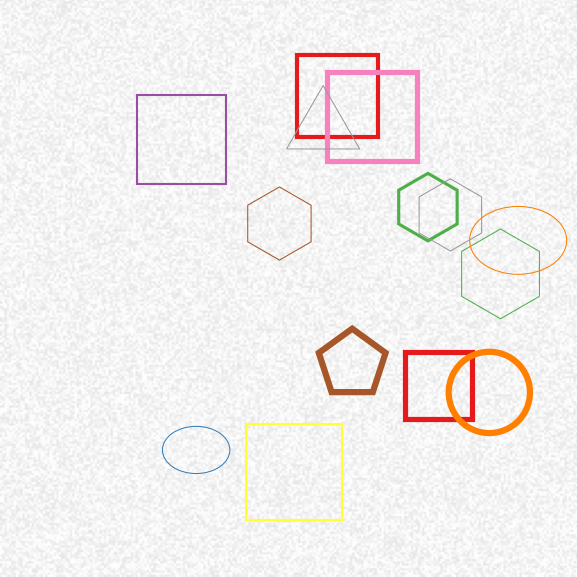[{"shape": "square", "thickness": 2, "radius": 0.35, "center": [0.584, 0.833]}, {"shape": "square", "thickness": 2.5, "radius": 0.29, "center": [0.759, 0.331]}, {"shape": "oval", "thickness": 0.5, "radius": 0.29, "center": [0.34, 0.22]}, {"shape": "hexagon", "thickness": 0.5, "radius": 0.39, "center": [0.867, 0.525]}, {"shape": "hexagon", "thickness": 1.5, "radius": 0.29, "center": [0.741, 0.641]}, {"shape": "square", "thickness": 1, "radius": 0.39, "center": [0.315, 0.757]}, {"shape": "circle", "thickness": 3, "radius": 0.35, "center": [0.847, 0.32]}, {"shape": "oval", "thickness": 0.5, "radius": 0.42, "center": [0.897, 0.583]}, {"shape": "square", "thickness": 1, "radius": 0.41, "center": [0.51, 0.182]}, {"shape": "hexagon", "thickness": 0.5, "radius": 0.32, "center": [0.484, 0.612]}, {"shape": "pentagon", "thickness": 3, "radius": 0.3, "center": [0.61, 0.369]}, {"shape": "square", "thickness": 2.5, "radius": 0.39, "center": [0.644, 0.797]}, {"shape": "triangle", "thickness": 0.5, "radius": 0.37, "center": [0.56, 0.778]}, {"shape": "hexagon", "thickness": 0.5, "radius": 0.31, "center": [0.78, 0.627]}]